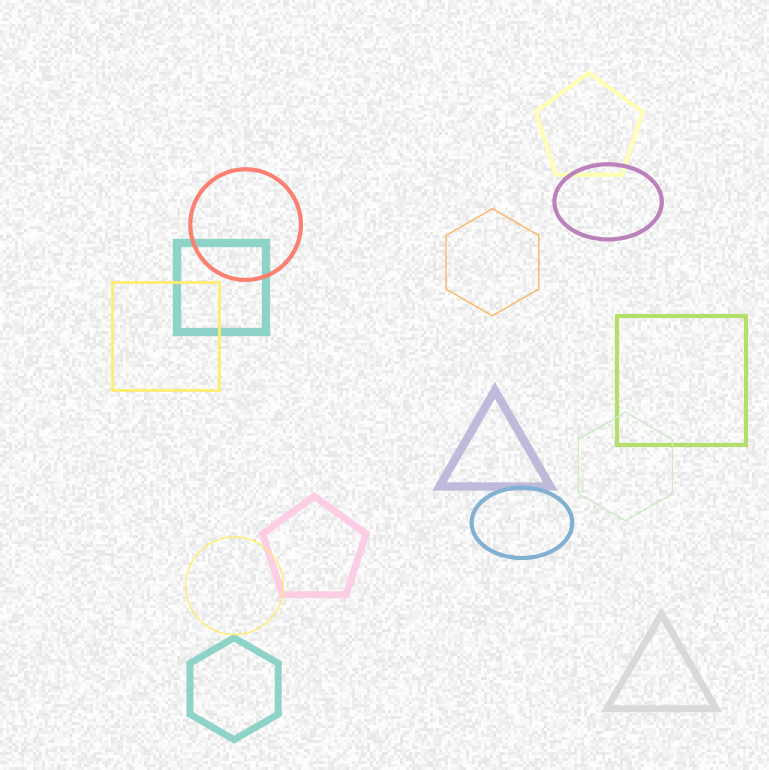[{"shape": "hexagon", "thickness": 2.5, "radius": 0.33, "center": [0.304, 0.106]}, {"shape": "square", "thickness": 3, "radius": 0.29, "center": [0.287, 0.626]}, {"shape": "pentagon", "thickness": 1.5, "radius": 0.37, "center": [0.765, 0.832]}, {"shape": "triangle", "thickness": 3, "radius": 0.42, "center": [0.643, 0.41]}, {"shape": "circle", "thickness": 1.5, "radius": 0.36, "center": [0.319, 0.708]}, {"shape": "oval", "thickness": 1.5, "radius": 0.33, "center": [0.678, 0.321]}, {"shape": "hexagon", "thickness": 0.5, "radius": 0.35, "center": [0.639, 0.659]}, {"shape": "square", "thickness": 1.5, "radius": 0.42, "center": [0.885, 0.506]}, {"shape": "pentagon", "thickness": 2.5, "radius": 0.35, "center": [0.408, 0.285]}, {"shape": "triangle", "thickness": 2.5, "radius": 0.41, "center": [0.859, 0.121]}, {"shape": "oval", "thickness": 1.5, "radius": 0.35, "center": [0.79, 0.738]}, {"shape": "hexagon", "thickness": 0.5, "radius": 0.35, "center": [0.812, 0.394]}, {"shape": "circle", "thickness": 0.5, "radius": 0.32, "center": [0.305, 0.239]}, {"shape": "square", "thickness": 1, "radius": 0.35, "center": [0.215, 0.564]}]